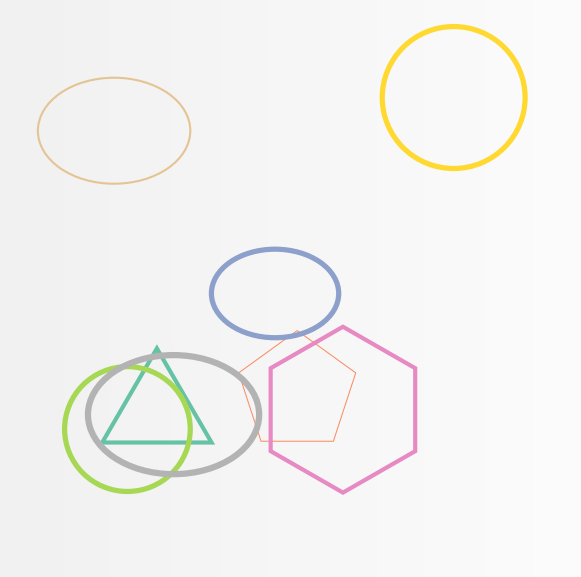[{"shape": "triangle", "thickness": 2, "radius": 0.54, "center": [0.27, 0.287]}, {"shape": "pentagon", "thickness": 0.5, "radius": 0.53, "center": [0.511, 0.321]}, {"shape": "oval", "thickness": 2.5, "radius": 0.55, "center": [0.473, 0.491]}, {"shape": "hexagon", "thickness": 2, "radius": 0.72, "center": [0.59, 0.29]}, {"shape": "circle", "thickness": 2.5, "radius": 0.54, "center": [0.219, 0.256]}, {"shape": "circle", "thickness": 2.5, "radius": 0.61, "center": [0.781, 0.83]}, {"shape": "oval", "thickness": 1, "radius": 0.66, "center": [0.196, 0.773]}, {"shape": "oval", "thickness": 3, "radius": 0.74, "center": [0.299, 0.281]}]